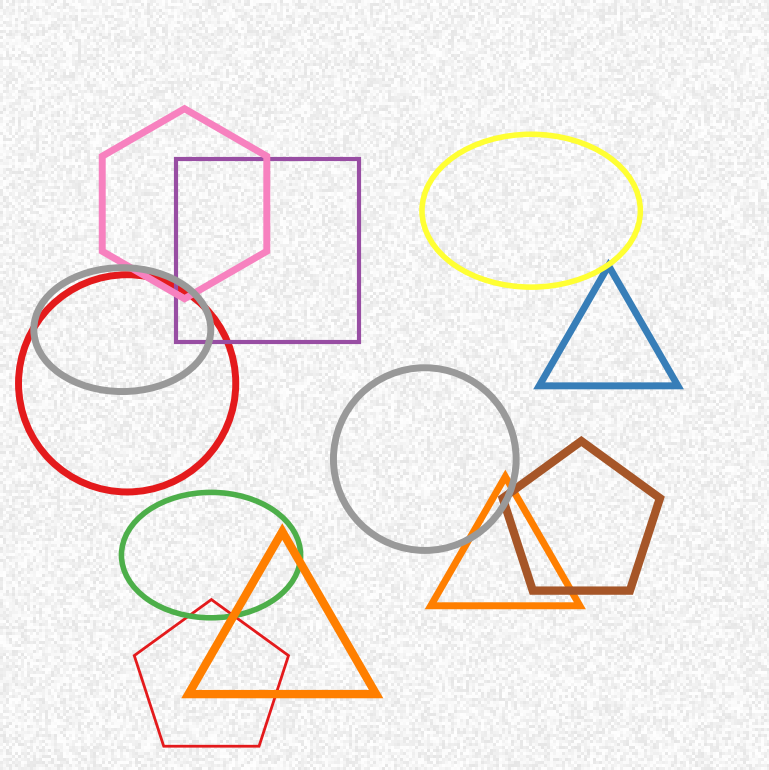[{"shape": "circle", "thickness": 2.5, "radius": 0.71, "center": [0.165, 0.502]}, {"shape": "pentagon", "thickness": 1, "radius": 0.53, "center": [0.275, 0.116]}, {"shape": "triangle", "thickness": 2.5, "radius": 0.52, "center": [0.79, 0.551]}, {"shape": "oval", "thickness": 2, "radius": 0.58, "center": [0.274, 0.279]}, {"shape": "square", "thickness": 1.5, "radius": 0.59, "center": [0.347, 0.674]}, {"shape": "triangle", "thickness": 2.5, "radius": 0.56, "center": [0.656, 0.269]}, {"shape": "triangle", "thickness": 3, "radius": 0.7, "center": [0.367, 0.169]}, {"shape": "oval", "thickness": 2, "radius": 0.71, "center": [0.69, 0.726]}, {"shape": "pentagon", "thickness": 3, "radius": 0.54, "center": [0.755, 0.32]}, {"shape": "hexagon", "thickness": 2.5, "radius": 0.62, "center": [0.24, 0.735]}, {"shape": "circle", "thickness": 2.5, "radius": 0.59, "center": [0.552, 0.404]}, {"shape": "oval", "thickness": 2.5, "radius": 0.57, "center": [0.159, 0.572]}]